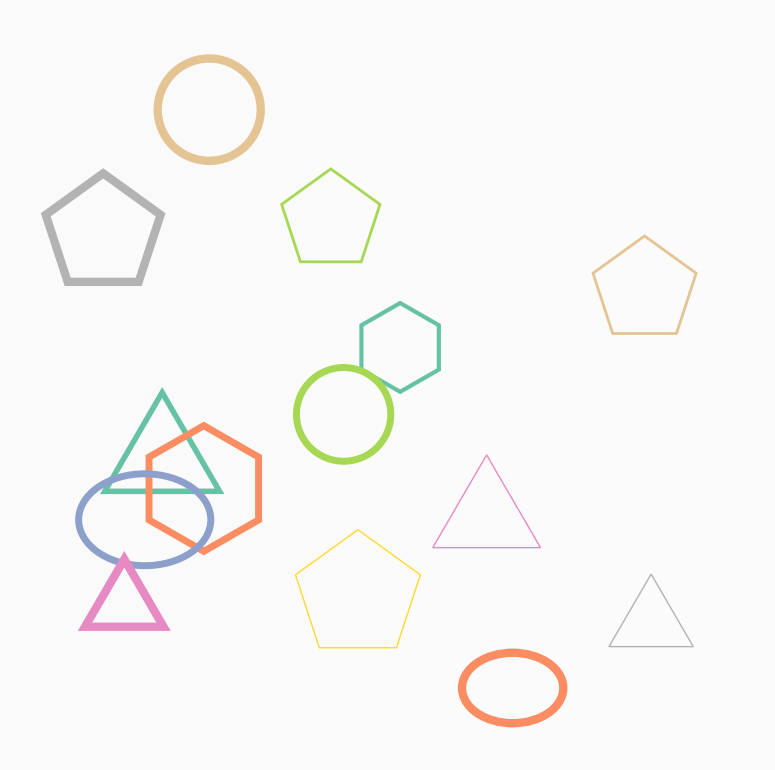[{"shape": "hexagon", "thickness": 1.5, "radius": 0.29, "center": [0.516, 0.549]}, {"shape": "triangle", "thickness": 2, "radius": 0.43, "center": [0.209, 0.405]}, {"shape": "oval", "thickness": 3, "radius": 0.33, "center": [0.662, 0.107]}, {"shape": "hexagon", "thickness": 2.5, "radius": 0.41, "center": [0.263, 0.366]}, {"shape": "oval", "thickness": 2.5, "radius": 0.43, "center": [0.187, 0.325]}, {"shape": "triangle", "thickness": 0.5, "radius": 0.4, "center": [0.628, 0.329]}, {"shape": "triangle", "thickness": 3, "radius": 0.29, "center": [0.16, 0.215]}, {"shape": "pentagon", "thickness": 1, "radius": 0.33, "center": [0.427, 0.714]}, {"shape": "circle", "thickness": 2.5, "radius": 0.3, "center": [0.443, 0.462]}, {"shape": "pentagon", "thickness": 0.5, "radius": 0.42, "center": [0.462, 0.227]}, {"shape": "pentagon", "thickness": 1, "radius": 0.35, "center": [0.832, 0.624]}, {"shape": "circle", "thickness": 3, "radius": 0.33, "center": [0.27, 0.858]}, {"shape": "pentagon", "thickness": 3, "radius": 0.39, "center": [0.133, 0.697]}, {"shape": "triangle", "thickness": 0.5, "radius": 0.31, "center": [0.84, 0.192]}]